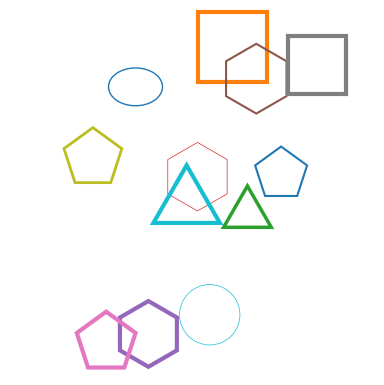[{"shape": "oval", "thickness": 1, "radius": 0.35, "center": [0.352, 0.774]}, {"shape": "pentagon", "thickness": 1.5, "radius": 0.35, "center": [0.73, 0.548]}, {"shape": "square", "thickness": 3, "radius": 0.45, "center": [0.603, 0.878]}, {"shape": "triangle", "thickness": 2.5, "radius": 0.36, "center": [0.643, 0.445]}, {"shape": "hexagon", "thickness": 0.5, "radius": 0.45, "center": [0.513, 0.541]}, {"shape": "hexagon", "thickness": 3, "radius": 0.43, "center": [0.385, 0.133]}, {"shape": "hexagon", "thickness": 1.5, "radius": 0.45, "center": [0.666, 0.796]}, {"shape": "pentagon", "thickness": 3, "radius": 0.4, "center": [0.276, 0.11]}, {"shape": "square", "thickness": 3, "radius": 0.38, "center": [0.823, 0.83]}, {"shape": "pentagon", "thickness": 2, "radius": 0.39, "center": [0.241, 0.59]}, {"shape": "circle", "thickness": 0.5, "radius": 0.39, "center": [0.545, 0.182]}, {"shape": "triangle", "thickness": 3, "radius": 0.5, "center": [0.485, 0.471]}]